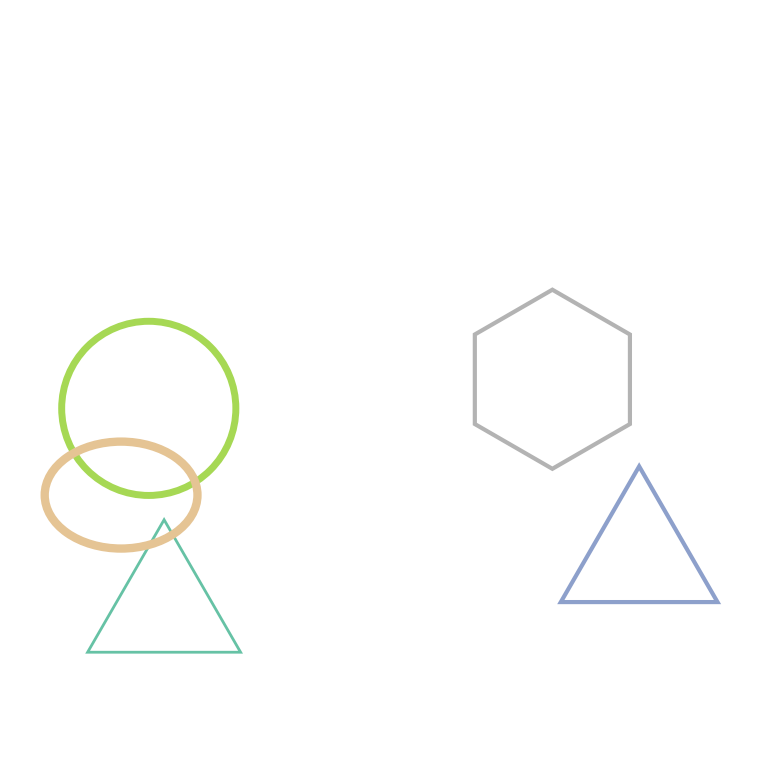[{"shape": "triangle", "thickness": 1, "radius": 0.57, "center": [0.213, 0.21]}, {"shape": "triangle", "thickness": 1.5, "radius": 0.59, "center": [0.83, 0.277]}, {"shape": "circle", "thickness": 2.5, "radius": 0.57, "center": [0.193, 0.47]}, {"shape": "oval", "thickness": 3, "radius": 0.5, "center": [0.157, 0.357]}, {"shape": "hexagon", "thickness": 1.5, "radius": 0.58, "center": [0.717, 0.507]}]